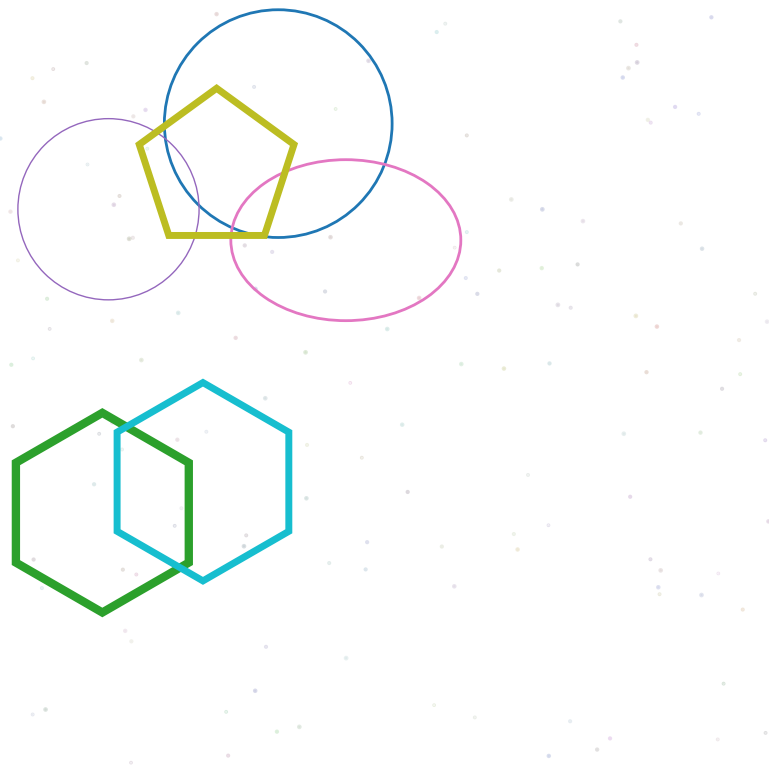[{"shape": "circle", "thickness": 1, "radius": 0.74, "center": [0.361, 0.839]}, {"shape": "hexagon", "thickness": 3, "radius": 0.65, "center": [0.133, 0.334]}, {"shape": "circle", "thickness": 0.5, "radius": 0.59, "center": [0.141, 0.728]}, {"shape": "oval", "thickness": 1, "radius": 0.75, "center": [0.449, 0.688]}, {"shape": "pentagon", "thickness": 2.5, "radius": 0.53, "center": [0.281, 0.78]}, {"shape": "hexagon", "thickness": 2.5, "radius": 0.64, "center": [0.264, 0.374]}]